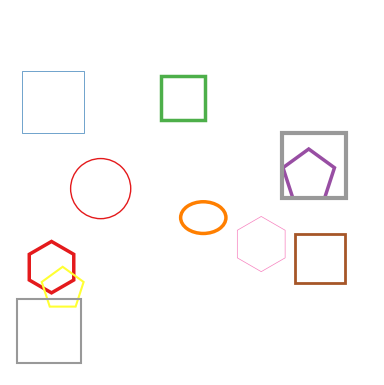[{"shape": "hexagon", "thickness": 2.5, "radius": 0.33, "center": [0.134, 0.306]}, {"shape": "circle", "thickness": 1, "radius": 0.39, "center": [0.261, 0.51]}, {"shape": "square", "thickness": 0.5, "radius": 0.4, "center": [0.137, 0.736]}, {"shape": "square", "thickness": 2.5, "radius": 0.29, "center": [0.475, 0.745]}, {"shape": "pentagon", "thickness": 2.5, "radius": 0.35, "center": [0.802, 0.543]}, {"shape": "oval", "thickness": 2.5, "radius": 0.29, "center": [0.528, 0.435]}, {"shape": "pentagon", "thickness": 1.5, "radius": 0.29, "center": [0.163, 0.25]}, {"shape": "square", "thickness": 2, "radius": 0.32, "center": [0.83, 0.328]}, {"shape": "hexagon", "thickness": 0.5, "radius": 0.36, "center": [0.679, 0.366]}, {"shape": "square", "thickness": 3, "radius": 0.42, "center": [0.816, 0.57]}, {"shape": "square", "thickness": 1.5, "radius": 0.42, "center": [0.127, 0.139]}]